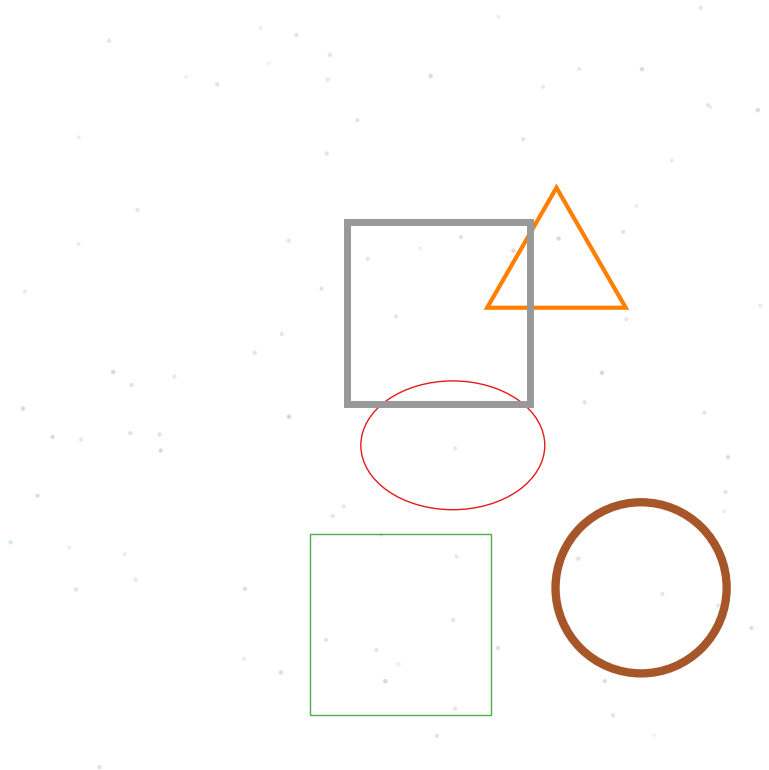[{"shape": "oval", "thickness": 0.5, "radius": 0.6, "center": [0.588, 0.422]}, {"shape": "square", "thickness": 0.5, "radius": 0.59, "center": [0.52, 0.189]}, {"shape": "triangle", "thickness": 1.5, "radius": 0.52, "center": [0.723, 0.652]}, {"shape": "circle", "thickness": 3, "radius": 0.56, "center": [0.833, 0.237]}, {"shape": "square", "thickness": 2.5, "radius": 0.59, "center": [0.57, 0.594]}]